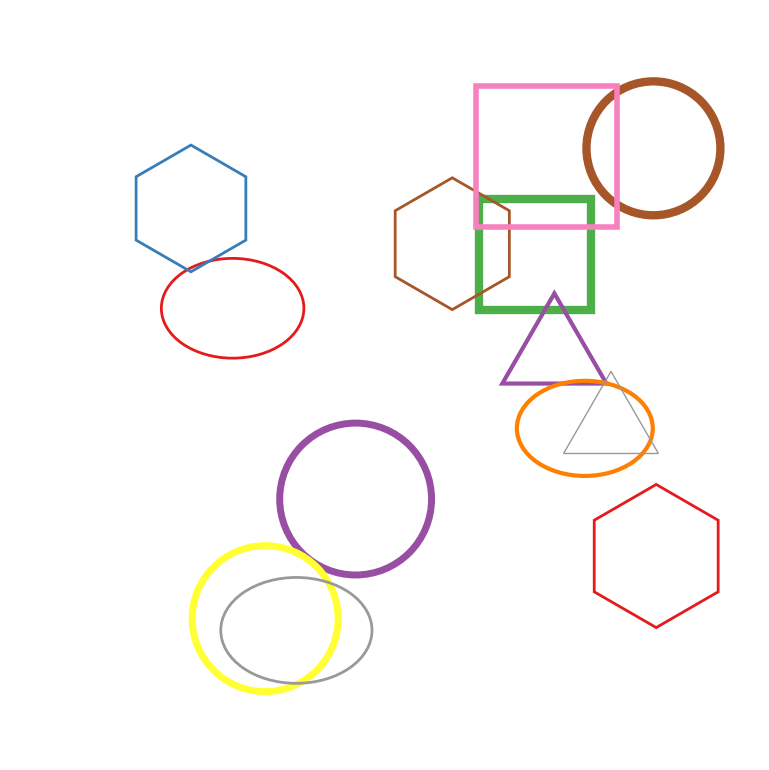[{"shape": "oval", "thickness": 1, "radius": 0.46, "center": [0.302, 0.6]}, {"shape": "hexagon", "thickness": 1, "radius": 0.46, "center": [0.852, 0.278]}, {"shape": "hexagon", "thickness": 1, "radius": 0.41, "center": [0.248, 0.729]}, {"shape": "square", "thickness": 3, "radius": 0.36, "center": [0.695, 0.669]}, {"shape": "circle", "thickness": 2.5, "radius": 0.49, "center": [0.462, 0.352]}, {"shape": "triangle", "thickness": 1.5, "radius": 0.39, "center": [0.72, 0.541]}, {"shape": "oval", "thickness": 1.5, "radius": 0.44, "center": [0.759, 0.444]}, {"shape": "circle", "thickness": 2.5, "radius": 0.47, "center": [0.344, 0.197]}, {"shape": "hexagon", "thickness": 1, "radius": 0.43, "center": [0.587, 0.683]}, {"shape": "circle", "thickness": 3, "radius": 0.43, "center": [0.849, 0.807]}, {"shape": "square", "thickness": 2, "radius": 0.46, "center": [0.71, 0.797]}, {"shape": "oval", "thickness": 1, "radius": 0.49, "center": [0.385, 0.181]}, {"shape": "triangle", "thickness": 0.5, "radius": 0.36, "center": [0.793, 0.447]}]